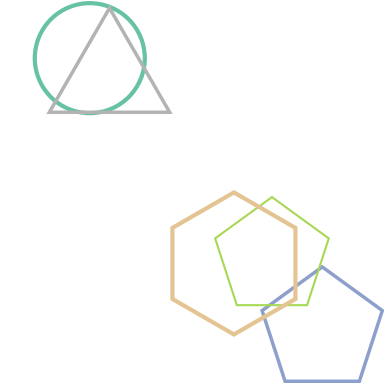[{"shape": "circle", "thickness": 3, "radius": 0.71, "center": [0.233, 0.849]}, {"shape": "pentagon", "thickness": 2.5, "radius": 0.82, "center": [0.837, 0.143]}, {"shape": "pentagon", "thickness": 1.5, "radius": 0.78, "center": [0.706, 0.333]}, {"shape": "hexagon", "thickness": 3, "radius": 0.92, "center": [0.608, 0.316]}, {"shape": "triangle", "thickness": 2.5, "radius": 0.9, "center": [0.284, 0.799]}]